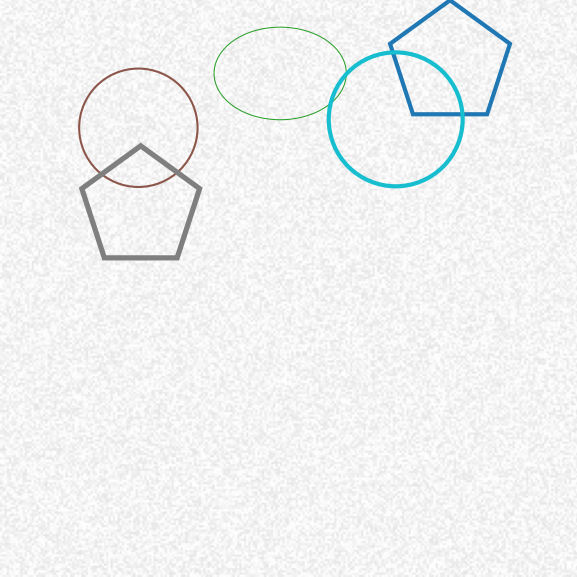[{"shape": "pentagon", "thickness": 2, "radius": 0.55, "center": [0.779, 0.89]}, {"shape": "oval", "thickness": 0.5, "radius": 0.57, "center": [0.485, 0.872]}, {"shape": "circle", "thickness": 1, "radius": 0.51, "center": [0.24, 0.778]}, {"shape": "pentagon", "thickness": 2.5, "radius": 0.54, "center": [0.244, 0.639]}, {"shape": "circle", "thickness": 2, "radius": 0.58, "center": [0.685, 0.792]}]